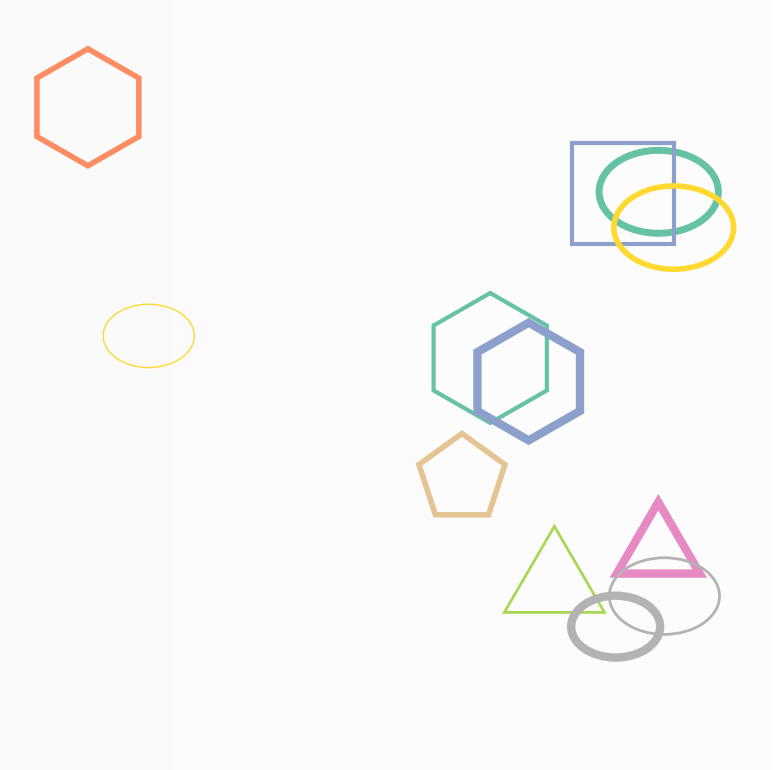[{"shape": "hexagon", "thickness": 1.5, "radius": 0.42, "center": [0.633, 0.535]}, {"shape": "oval", "thickness": 2.5, "radius": 0.38, "center": [0.85, 0.751]}, {"shape": "hexagon", "thickness": 2, "radius": 0.38, "center": [0.113, 0.861]}, {"shape": "square", "thickness": 1.5, "radius": 0.33, "center": [0.804, 0.748]}, {"shape": "hexagon", "thickness": 3, "radius": 0.38, "center": [0.682, 0.504]}, {"shape": "triangle", "thickness": 3, "radius": 0.31, "center": [0.849, 0.286]}, {"shape": "triangle", "thickness": 1, "radius": 0.37, "center": [0.715, 0.242]}, {"shape": "oval", "thickness": 0.5, "radius": 0.29, "center": [0.192, 0.564]}, {"shape": "oval", "thickness": 2, "radius": 0.39, "center": [0.869, 0.704]}, {"shape": "pentagon", "thickness": 2, "radius": 0.29, "center": [0.596, 0.379]}, {"shape": "oval", "thickness": 1, "radius": 0.36, "center": [0.857, 0.226]}, {"shape": "oval", "thickness": 3, "radius": 0.29, "center": [0.794, 0.186]}]